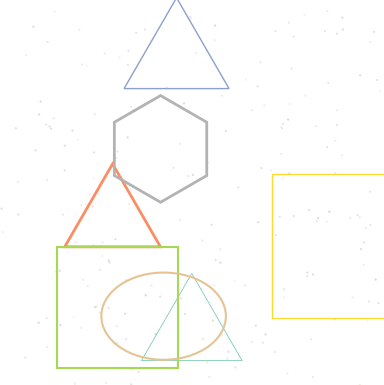[{"shape": "triangle", "thickness": 0.5, "radius": 0.75, "center": [0.498, 0.139]}, {"shape": "triangle", "thickness": 2, "radius": 0.72, "center": [0.292, 0.431]}, {"shape": "triangle", "thickness": 1, "radius": 0.79, "center": [0.459, 0.849]}, {"shape": "square", "thickness": 1.5, "radius": 0.79, "center": [0.306, 0.202]}, {"shape": "square", "thickness": 1, "radius": 0.94, "center": [0.894, 0.361]}, {"shape": "oval", "thickness": 1.5, "radius": 0.81, "center": [0.425, 0.179]}, {"shape": "hexagon", "thickness": 2, "radius": 0.69, "center": [0.417, 0.613]}]